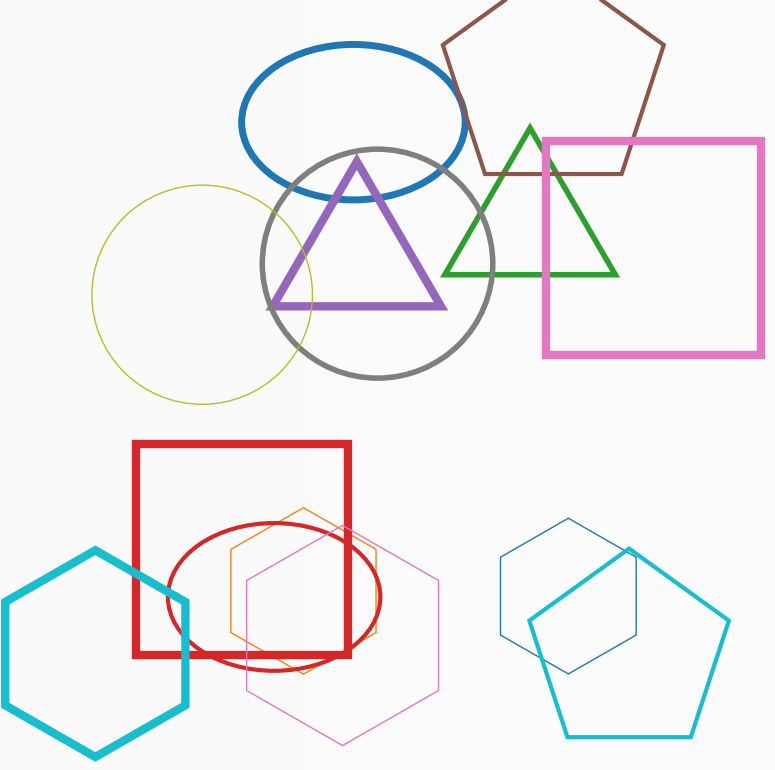[{"shape": "hexagon", "thickness": 0.5, "radius": 0.51, "center": [0.733, 0.226]}, {"shape": "oval", "thickness": 2.5, "radius": 0.72, "center": [0.456, 0.841]}, {"shape": "hexagon", "thickness": 0.5, "radius": 0.54, "center": [0.392, 0.233]}, {"shape": "triangle", "thickness": 2, "radius": 0.64, "center": [0.684, 0.707]}, {"shape": "square", "thickness": 3, "radius": 0.68, "center": [0.312, 0.286]}, {"shape": "oval", "thickness": 1.5, "radius": 0.69, "center": [0.354, 0.225]}, {"shape": "triangle", "thickness": 3, "radius": 0.63, "center": [0.46, 0.665]}, {"shape": "pentagon", "thickness": 1.5, "radius": 0.75, "center": [0.714, 0.895]}, {"shape": "hexagon", "thickness": 0.5, "radius": 0.71, "center": [0.442, 0.175]}, {"shape": "square", "thickness": 3, "radius": 0.69, "center": [0.843, 0.678]}, {"shape": "circle", "thickness": 2, "radius": 0.74, "center": [0.487, 0.658]}, {"shape": "circle", "thickness": 0.5, "radius": 0.71, "center": [0.261, 0.617]}, {"shape": "hexagon", "thickness": 3, "radius": 0.67, "center": [0.123, 0.151]}, {"shape": "pentagon", "thickness": 1.5, "radius": 0.68, "center": [0.812, 0.152]}]